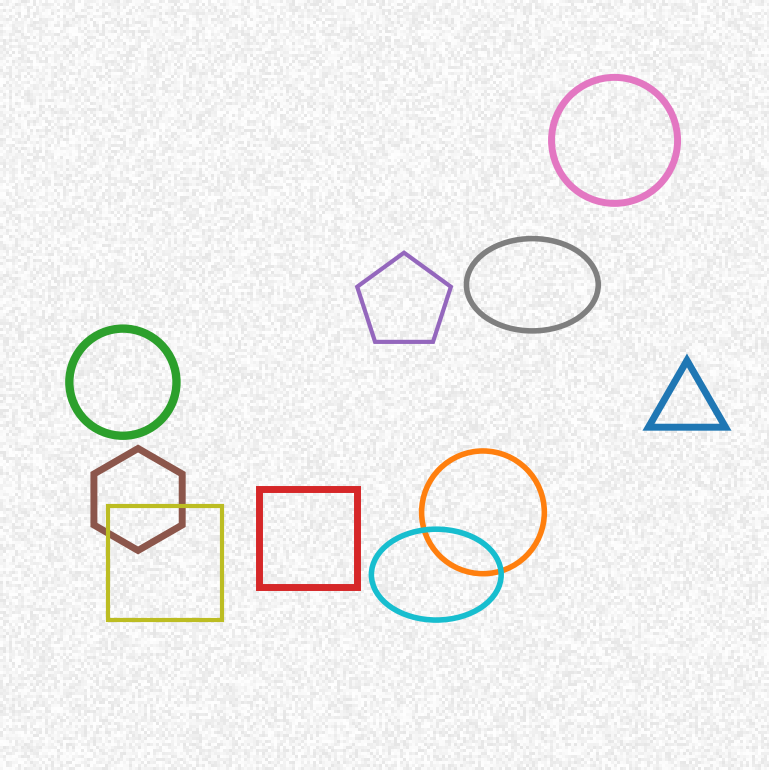[{"shape": "triangle", "thickness": 2.5, "radius": 0.29, "center": [0.892, 0.474]}, {"shape": "circle", "thickness": 2, "radius": 0.4, "center": [0.627, 0.335]}, {"shape": "circle", "thickness": 3, "radius": 0.35, "center": [0.16, 0.504]}, {"shape": "square", "thickness": 2.5, "radius": 0.32, "center": [0.4, 0.301]}, {"shape": "pentagon", "thickness": 1.5, "radius": 0.32, "center": [0.525, 0.608]}, {"shape": "hexagon", "thickness": 2.5, "radius": 0.33, "center": [0.179, 0.351]}, {"shape": "circle", "thickness": 2.5, "radius": 0.41, "center": [0.798, 0.818]}, {"shape": "oval", "thickness": 2, "radius": 0.43, "center": [0.691, 0.63]}, {"shape": "square", "thickness": 1.5, "radius": 0.37, "center": [0.214, 0.268]}, {"shape": "oval", "thickness": 2, "radius": 0.42, "center": [0.567, 0.254]}]